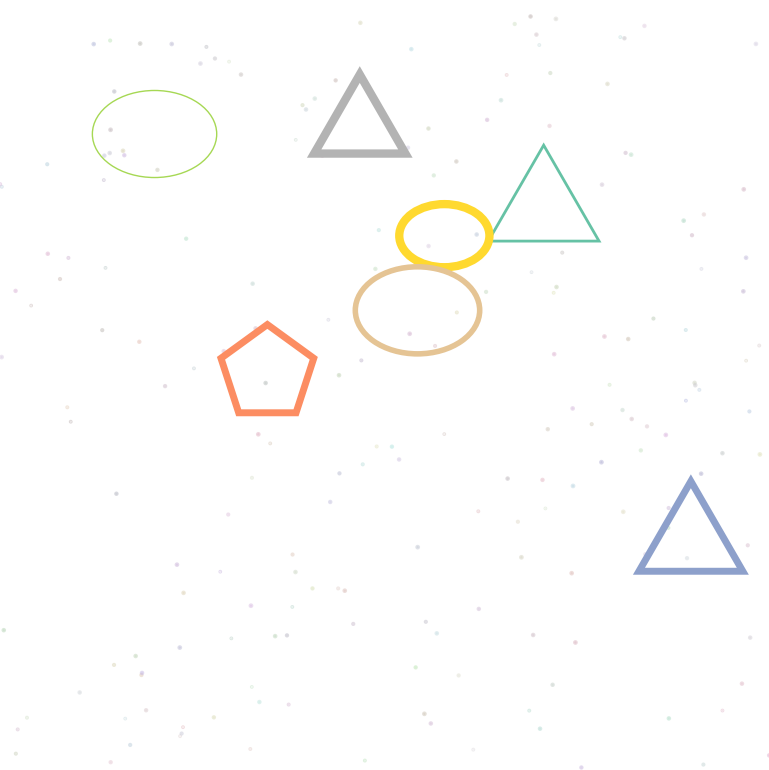[{"shape": "triangle", "thickness": 1, "radius": 0.42, "center": [0.706, 0.728]}, {"shape": "pentagon", "thickness": 2.5, "radius": 0.32, "center": [0.347, 0.515]}, {"shape": "triangle", "thickness": 2.5, "radius": 0.39, "center": [0.897, 0.297]}, {"shape": "oval", "thickness": 0.5, "radius": 0.4, "center": [0.201, 0.826]}, {"shape": "oval", "thickness": 3, "radius": 0.29, "center": [0.577, 0.694]}, {"shape": "oval", "thickness": 2, "radius": 0.4, "center": [0.542, 0.597]}, {"shape": "triangle", "thickness": 3, "radius": 0.34, "center": [0.467, 0.835]}]